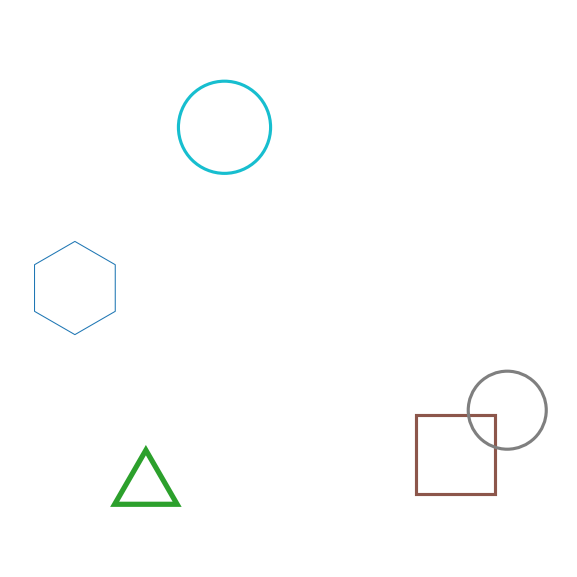[{"shape": "hexagon", "thickness": 0.5, "radius": 0.4, "center": [0.13, 0.5]}, {"shape": "triangle", "thickness": 2.5, "radius": 0.31, "center": [0.253, 0.157]}, {"shape": "square", "thickness": 1.5, "radius": 0.34, "center": [0.789, 0.212]}, {"shape": "circle", "thickness": 1.5, "radius": 0.34, "center": [0.878, 0.289]}, {"shape": "circle", "thickness": 1.5, "radius": 0.4, "center": [0.389, 0.779]}]